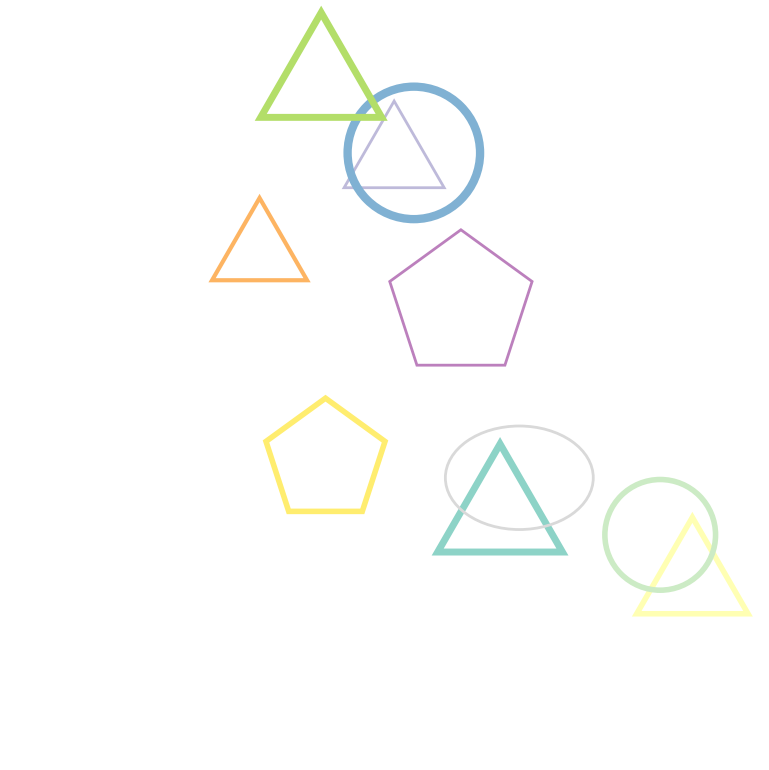[{"shape": "triangle", "thickness": 2.5, "radius": 0.47, "center": [0.649, 0.33]}, {"shape": "triangle", "thickness": 2, "radius": 0.42, "center": [0.899, 0.245]}, {"shape": "triangle", "thickness": 1, "radius": 0.38, "center": [0.512, 0.794]}, {"shape": "circle", "thickness": 3, "radius": 0.43, "center": [0.537, 0.801]}, {"shape": "triangle", "thickness": 1.5, "radius": 0.36, "center": [0.337, 0.672]}, {"shape": "triangle", "thickness": 2.5, "radius": 0.45, "center": [0.417, 0.893]}, {"shape": "oval", "thickness": 1, "radius": 0.48, "center": [0.674, 0.38]}, {"shape": "pentagon", "thickness": 1, "radius": 0.49, "center": [0.599, 0.604]}, {"shape": "circle", "thickness": 2, "radius": 0.36, "center": [0.857, 0.305]}, {"shape": "pentagon", "thickness": 2, "radius": 0.41, "center": [0.423, 0.402]}]